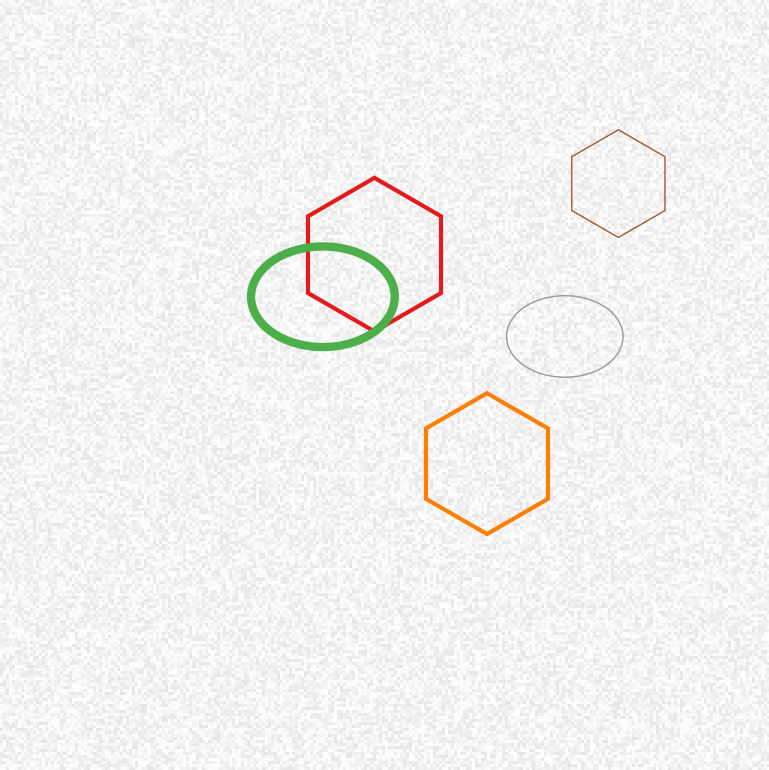[{"shape": "hexagon", "thickness": 1.5, "radius": 0.5, "center": [0.486, 0.669]}, {"shape": "oval", "thickness": 3, "radius": 0.47, "center": [0.419, 0.615]}, {"shape": "hexagon", "thickness": 1.5, "radius": 0.46, "center": [0.632, 0.398]}, {"shape": "hexagon", "thickness": 0.5, "radius": 0.35, "center": [0.803, 0.762]}, {"shape": "oval", "thickness": 0.5, "radius": 0.38, "center": [0.734, 0.563]}]